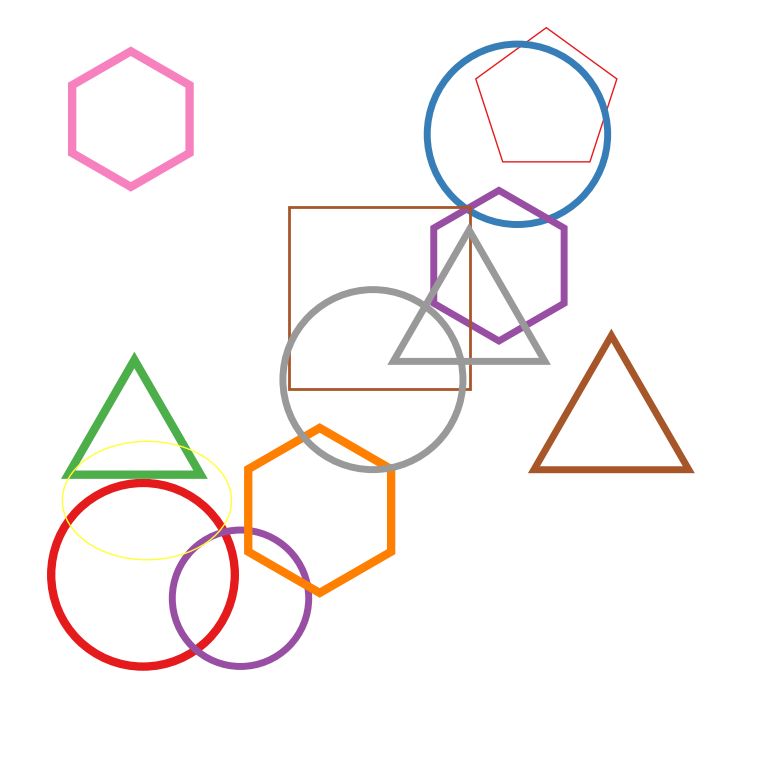[{"shape": "pentagon", "thickness": 0.5, "radius": 0.48, "center": [0.71, 0.868]}, {"shape": "circle", "thickness": 3, "radius": 0.6, "center": [0.186, 0.254]}, {"shape": "circle", "thickness": 2.5, "radius": 0.59, "center": [0.672, 0.826]}, {"shape": "triangle", "thickness": 3, "radius": 0.5, "center": [0.175, 0.433]}, {"shape": "circle", "thickness": 2.5, "radius": 0.44, "center": [0.312, 0.223]}, {"shape": "hexagon", "thickness": 2.5, "radius": 0.49, "center": [0.648, 0.655]}, {"shape": "hexagon", "thickness": 3, "radius": 0.54, "center": [0.415, 0.337]}, {"shape": "oval", "thickness": 0.5, "radius": 0.55, "center": [0.191, 0.35]}, {"shape": "square", "thickness": 1, "radius": 0.59, "center": [0.493, 0.613]}, {"shape": "triangle", "thickness": 2.5, "radius": 0.58, "center": [0.794, 0.448]}, {"shape": "hexagon", "thickness": 3, "radius": 0.44, "center": [0.17, 0.845]}, {"shape": "triangle", "thickness": 2.5, "radius": 0.57, "center": [0.609, 0.588]}, {"shape": "circle", "thickness": 2.5, "radius": 0.58, "center": [0.484, 0.507]}]